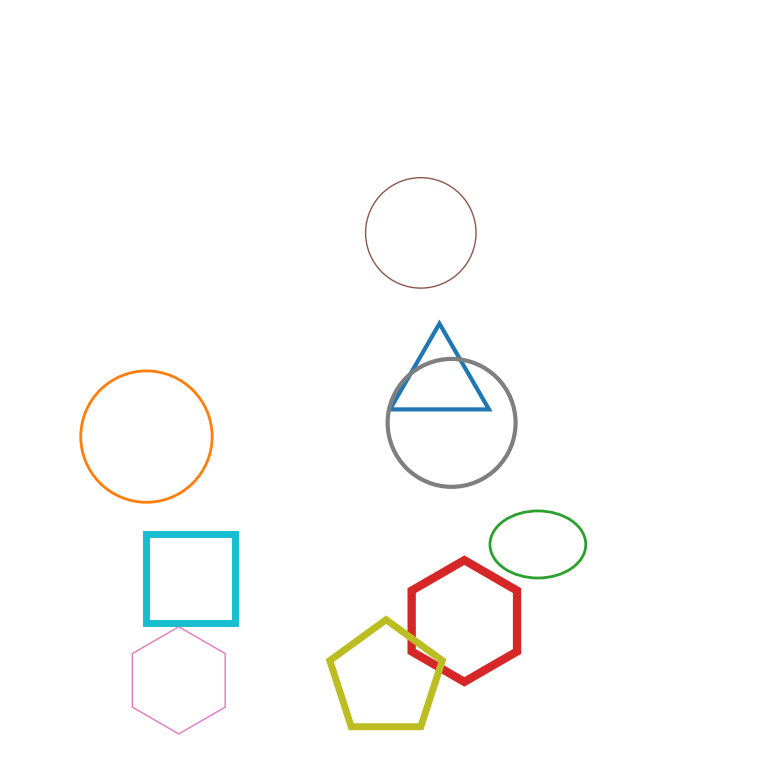[{"shape": "triangle", "thickness": 1.5, "radius": 0.37, "center": [0.571, 0.505]}, {"shape": "circle", "thickness": 1, "radius": 0.43, "center": [0.19, 0.433]}, {"shape": "oval", "thickness": 1, "radius": 0.31, "center": [0.699, 0.293]}, {"shape": "hexagon", "thickness": 3, "radius": 0.4, "center": [0.603, 0.193]}, {"shape": "circle", "thickness": 0.5, "radius": 0.36, "center": [0.547, 0.698]}, {"shape": "hexagon", "thickness": 0.5, "radius": 0.35, "center": [0.232, 0.116]}, {"shape": "circle", "thickness": 1.5, "radius": 0.42, "center": [0.587, 0.451]}, {"shape": "pentagon", "thickness": 2.5, "radius": 0.38, "center": [0.501, 0.118]}, {"shape": "square", "thickness": 2.5, "radius": 0.29, "center": [0.247, 0.249]}]